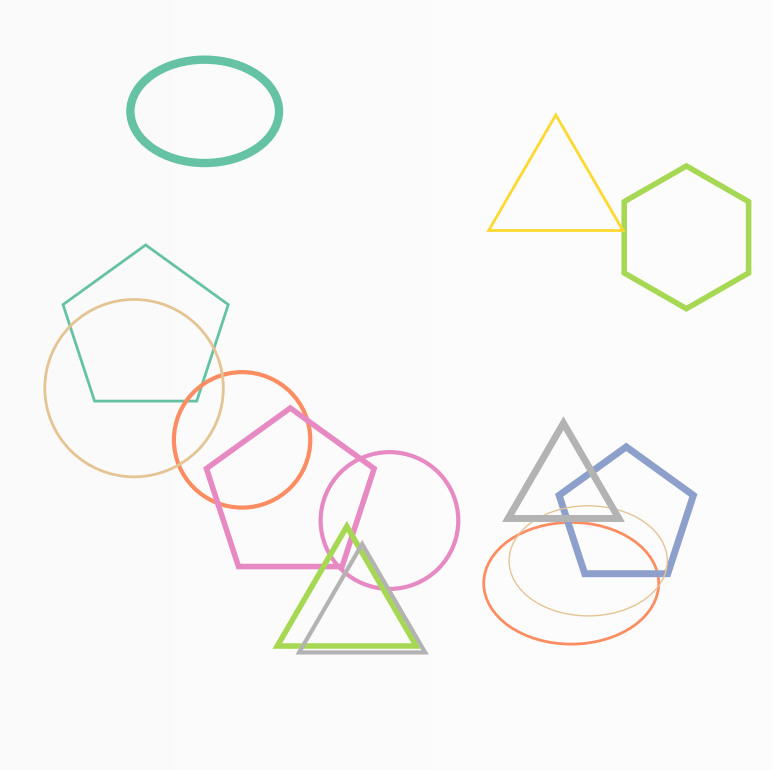[{"shape": "oval", "thickness": 3, "radius": 0.48, "center": [0.264, 0.855]}, {"shape": "pentagon", "thickness": 1, "radius": 0.56, "center": [0.188, 0.57]}, {"shape": "oval", "thickness": 1, "radius": 0.56, "center": [0.737, 0.243]}, {"shape": "circle", "thickness": 1.5, "radius": 0.44, "center": [0.312, 0.429]}, {"shape": "pentagon", "thickness": 2.5, "radius": 0.46, "center": [0.808, 0.329]}, {"shape": "pentagon", "thickness": 2, "radius": 0.57, "center": [0.375, 0.356]}, {"shape": "circle", "thickness": 1.5, "radius": 0.44, "center": [0.503, 0.324]}, {"shape": "hexagon", "thickness": 2, "radius": 0.46, "center": [0.886, 0.692]}, {"shape": "triangle", "thickness": 2, "radius": 0.52, "center": [0.448, 0.213]}, {"shape": "triangle", "thickness": 1, "radius": 0.5, "center": [0.717, 0.751]}, {"shape": "oval", "thickness": 0.5, "radius": 0.51, "center": [0.759, 0.272]}, {"shape": "circle", "thickness": 1, "radius": 0.58, "center": [0.173, 0.496]}, {"shape": "triangle", "thickness": 1.5, "radius": 0.47, "center": [0.467, 0.2]}, {"shape": "triangle", "thickness": 2.5, "radius": 0.41, "center": [0.727, 0.368]}]